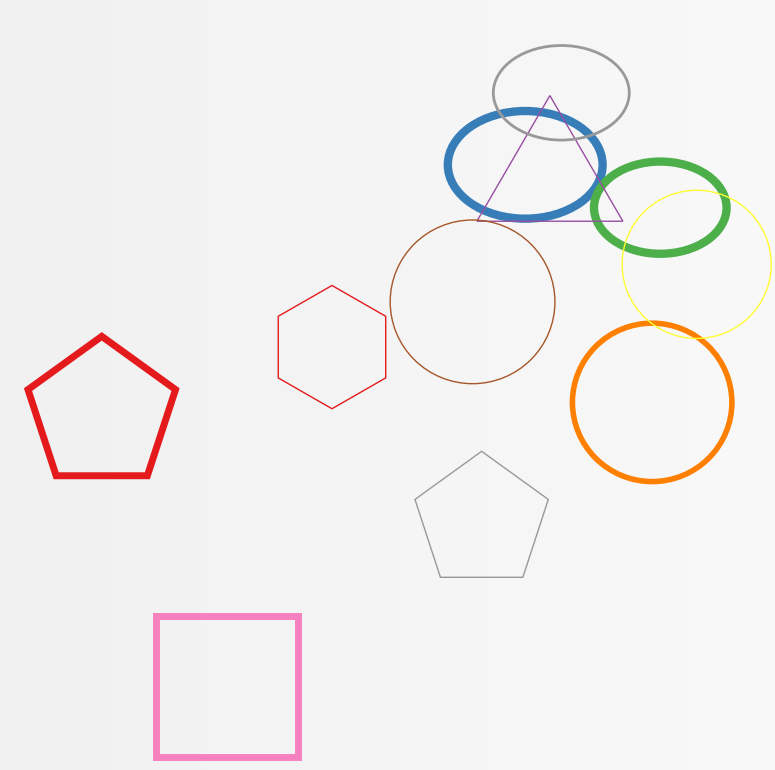[{"shape": "hexagon", "thickness": 0.5, "radius": 0.4, "center": [0.428, 0.549]}, {"shape": "pentagon", "thickness": 2.5, "radius": 0.5, "center": [0.131, 0.463]}, {"shape": "oval", "thickness": 3, "radius": 0.5, "center": [0.678, 0.786]}, {"shape": "oval", "thickness": 3, "radius": 0.43, "center": [0.852, 0.73]}, {"shape": "triangle", "thickness": 0.5, "radius": 0.54, "center": [0.71, 0.767]}, {"shape": "circle", "thickness": 2, "radius": 0.51, "center": [0.842, 0.477]}, {"shape": "circle", "thickness": 0.5, "radius": 0.48, "center": [0.899, 0.657]}, {"shape": "circle", "thickness": 0.5, "radius": 0.53, "center": [0.61, 0.608]}, {"shape": "square", "thickness": 2.5, "radius": 0.46, "center": [0.293, 0.108]}, {"shape": "pentagon", "thickness": 0.5, "radius": 0.45, "center": [0.621, 0.323]}, {"shape": "oval", "thickness": 1, "radius": 0.44, "center": [0.724, 0.879]}]